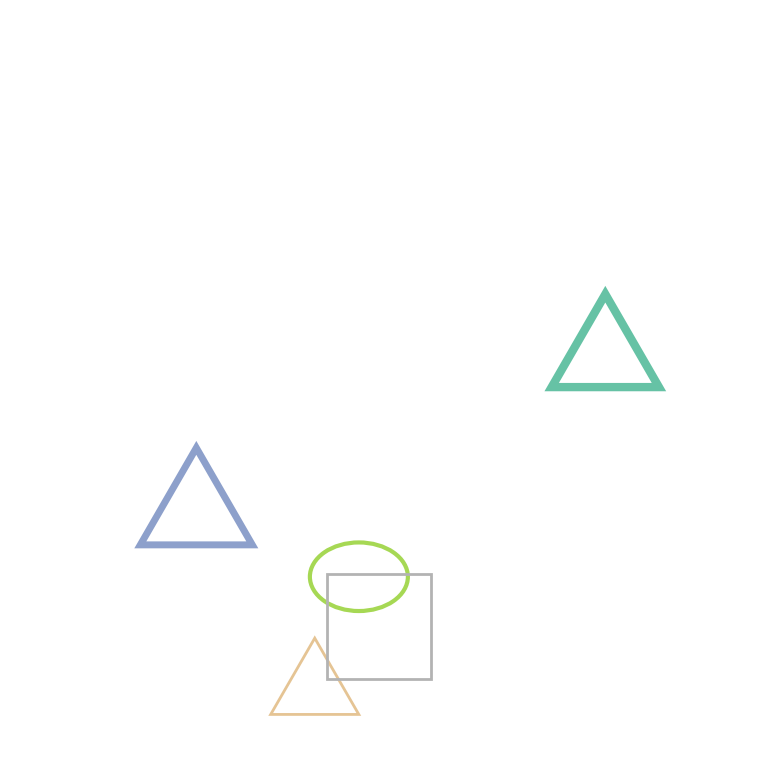[{"shape": "triangle", "thickness": 3, "radius": 0.4, "center": [0.786, 0.537]}, {"shape": "triangle", "thickness": 2.5, "radius": 0.42, "center": [0.255, 0.334]}, {"shape": "oval", "thickness": 1.5, "radius": 0.32, "center": [0.466, 0.251]}, {"shape": "triangle", "thickness": 1, "radius": 0.33, "center": [0.409, 0.105]}, {"shape": "square", "thickness": 1, "radius": 0.34, "center": [0.492, 0.186]}]